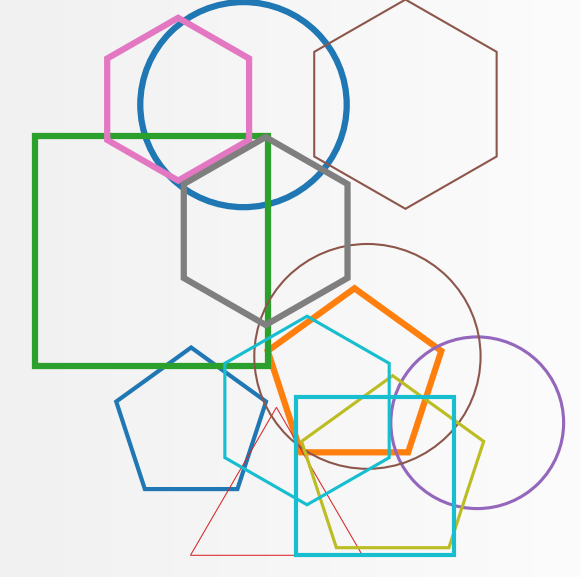[{"shape": "pentagon", "thickness": 2, "radius": 0.68, "center": [0.329, 0.262]}, {"shape": "circle", "thickness": 3, "radius": 0.89, "center": [0.419, 0.818]}, {"shape": "pentagon", "thickness": 3, "radius": 0.78, "center": [0.61, 0.343]}, {"shape": "square", "thickness": 3, "radius": 1.0, "center": [0.261, 0.565]}, {"shape": "triangle", "thickness": 0.5, "radius": 0.85, "center": [0.476, 0.123]}, {"shape": "circle", "thickness": 1.5, "radius": 0.74, "center": [0.821, 0.267]}, {"shape": "circle", "thickness": 1, "radius": 0.97, "center": [0.632, 0.382]}, {"shape": "hexagon", "thickness": 1, "radius": 0.91, "center": [0.698, 0.819]}, {"shape": "hexagon", "thickness": 3, "radius": 0.7, "center": [0.307, 0.827]}, {"shape": "hexagon", "thickness": 3, "radius": 0.81, "center": [0.457, 0.599]}, {"shape": "pentagon", "thickness": 1.5, "radius": 0.82, "center": [0.676, 0.184]}, {"shape": "hexagon", "thickness": 1.5, "radius": 0.82, "center": [0.528, 0.288]}, {"shape": "square", "thickness": 2, "radius": 0.68, "center": [0.645, 0.175]}]